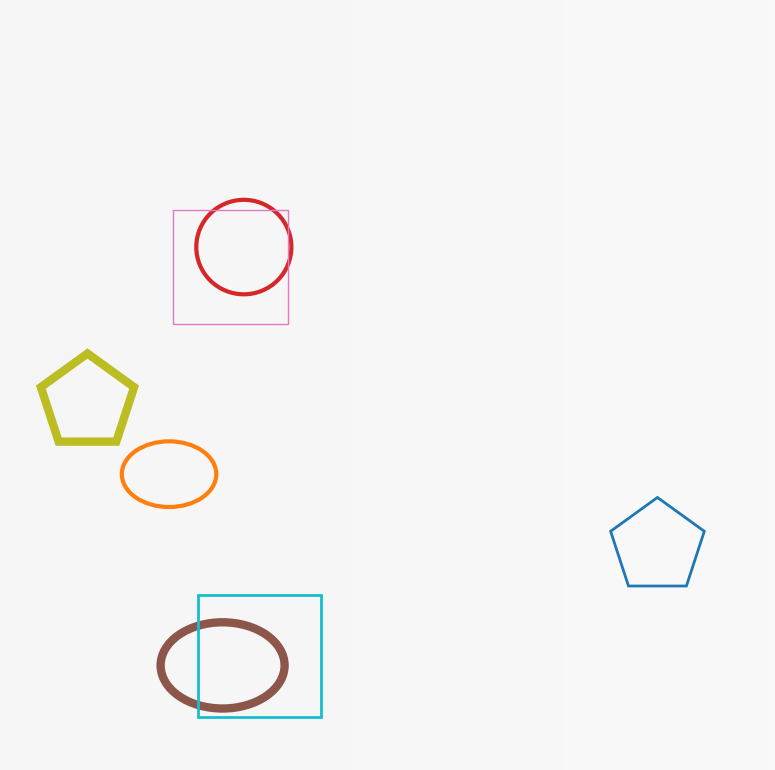[{"shape": "pentagon", "thickness": 1, "radius": 0.32, "center": [0.848, 0.29]}, {"shape": "oval", "thickness": 1.5, "radius": 0.3, "center": [0.218, 0.384]}, {"shape": "circle", "thickness": 1.5, "radius": 0.31, "center": [0.315, 0.679]}, {"shape": "oval", "thickness": 3, "radius": 0.4, "center": [0.287, 0.136]}, {"shape": "square", "thickness": 0.5, "radius": 0.37, "center": [0.298, 0.653]}, {"shape": "pentagon", "thickness": 3, "radius": 0.32, "center": [0.113, 0.478]}, {"shape": "square", "thickness": 1, "radius": 0.4, "center": [0.335, 0.148]}]